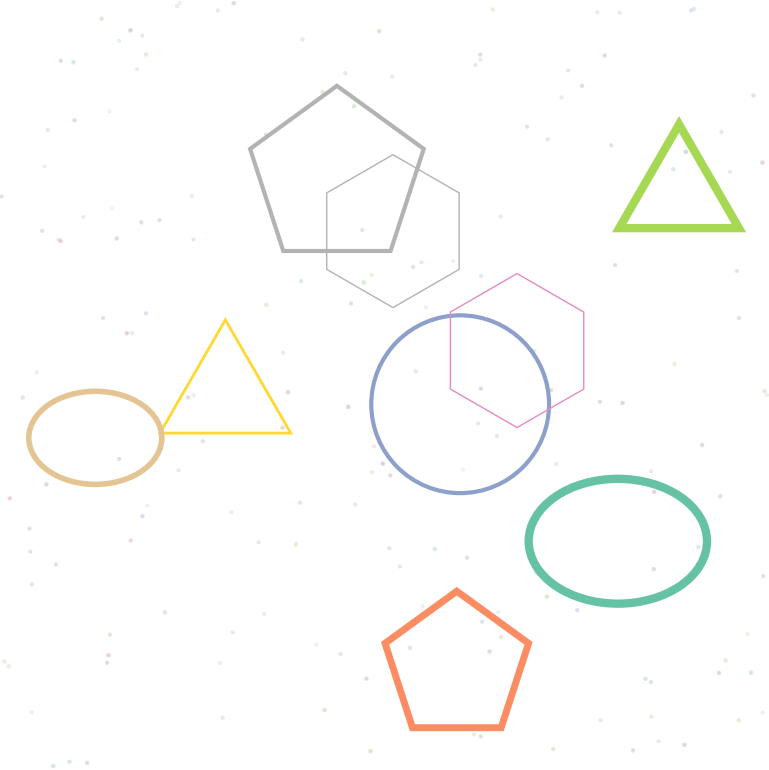[{"shape": "oval", "thickness": 3, "radius": 0.58, "center": [0.802, 0.297]}, {"shape": "pentagon", "thickness": 2.5, "radius": 0.49, "center": [0.593, 0.134]}, {"shape": "circle", "thickness": 1.5, "radius": 0.58, "center": [0.598, 0.475]}, {"shape": "hexagon", "thickness": 0.5, "radius": 0.5, "center": [0.672, 0.545]}, {"shape": "triangle", "thickness": 3, "radius": 0.45, "center": [0.882, 0.749]}, {"shape": "triangle", "thickness": 1, "radius": 0.49, "center": [0.293, 0.487]}, {"shape": "oval", "thickness": 2, "radius": 0.43, "center": [0.124, 0.431]}, {"shape": "hexagon", "thickness": 0.5, "radius": 0.5, "center": [0.51, 0.7]}, {"shape": "pentagon", "thickness": 1.5, "radius": 0.59, "center": [0.438, 0.77]}]